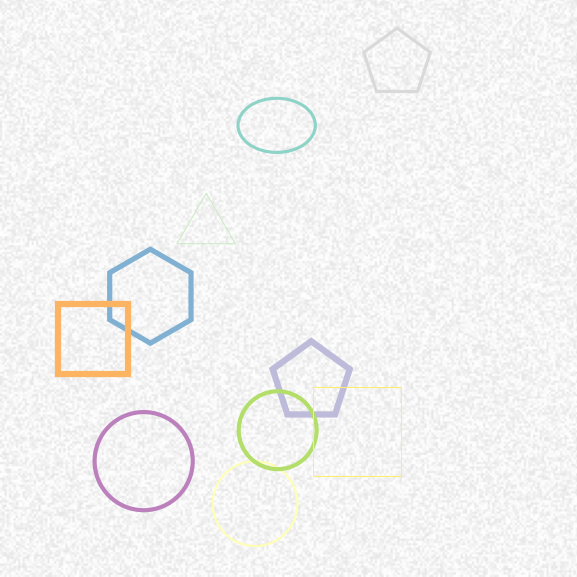[{"shape": "oval", "thickness": 1.5, "radius": 0.33, "center": [0.479, 0.782]}, {"shape": "circle", "thickness": 1, "radius": 0.37, "center": [0.442, 0.127]}, {"shape": "pentagon", "thickness": 3, "radius": 0.35, "center": [0.539, 0.338]}, {"shape": "hexagon", "thickness": 2.5, "radius": 0.41, "center": [0.26, 0.486]}, {"shape": "square", "thickness": 3, "radius": 0.3, "center": [0.161, 0.412]}, {"shape": "circle", "thickness": 2, "radius": 0.34, "center": [0.481, 0.254]}, {"shape": "pentagon", "thickness": 1.5, "radius": 0.3, "center": [0.688, 0.89]}, {"shape": "circle", "thickness": 2, "radius": 0.42, "center": [0.249, 0.201]}, {"shape": "triangle", "thickness": 0.5, "radius": 0.29, "center": [0.357, 0.606]}, {"shape": "square", "thickness": 0.5, "radius": 0.38, "center": [0.618, 0.252]}]